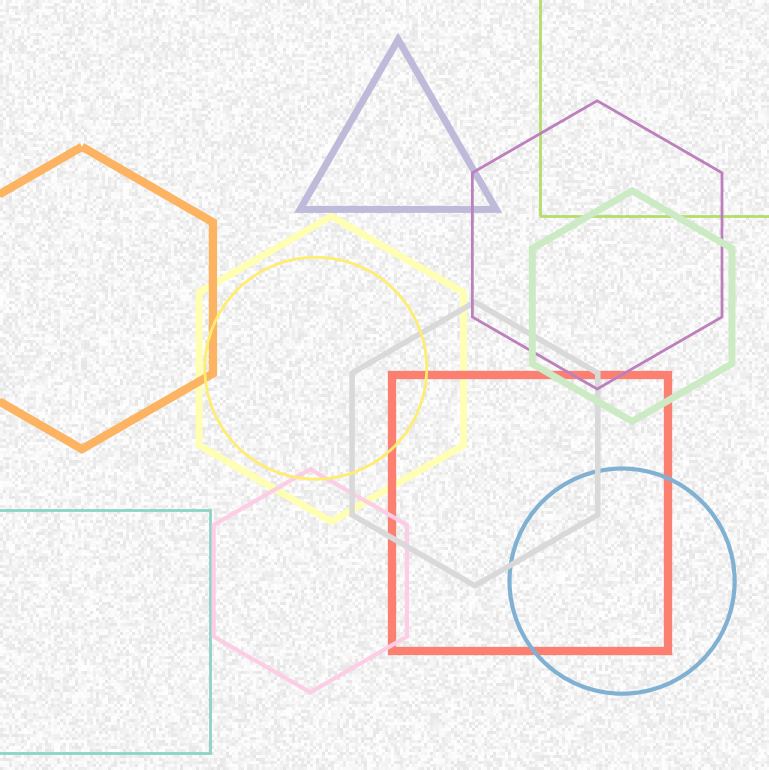[{"shape": "square", "thickness": 1, "radius": 0.79, "center": [0.115, 0.18]}, {"shape": "hexagon", "thickness": 2.5, "radius": 0.99, "center": [0.43, 0.521]}, {"shape": "triangle", "thickness": 2.5, "radius": 0.74, "center": [0.517, 0.802]}, {"shape": "square", "thickness": 3, "radius": 0.9, "center": [0.688, 0.334]}, {"shape": "circle", "thickness": 1.5, "radius": 0.73, "center": [0.808, 0.245]}, {"shape": "hexagon", "thickness": 3, "radius": 0.98, "center": [0.106, 0.613]}, {"shape": "square", "thickness": 1, "radius": 0.85, "center": [0.871, 0.888]}, {"shape": "hexagon", "thickness": 1.5, "radius": 0.72, "center": [0.403, 0.246]}, {"shape": "hexagon", "thickness": 2, "radius": 0.92, "center": [0.617, 0.423]}, {"shape": "hexagon", "thickness": 1, "radius": 0.94, "center": [0.776, 0.682]}, {"shape": "hexagon", "thickness": 2.5, "radius": 0.75, "center": [0.821, 0.602]}, {"shape": "circle", "thickness": 1, "radius": 0.72, "center": [0.41, 0.522]}]